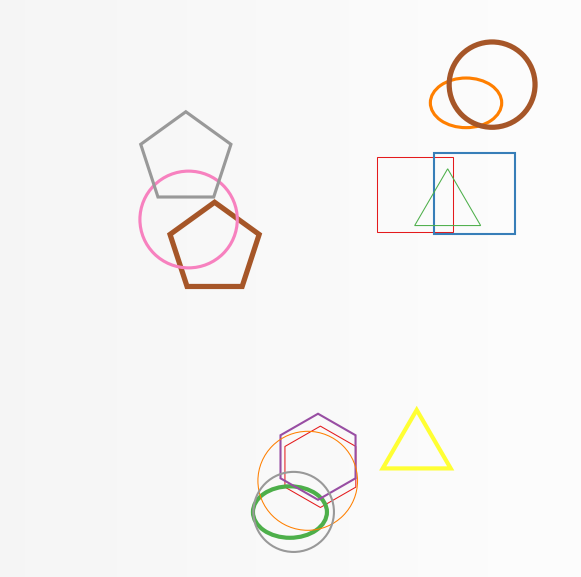[{"shape": "hexagon", "thickness": 0.5, "radius": 0.35, "center": [0.551, 0.191]}, {"shape": "square", "thickness": 0.5, "radius": 0.33, "center": [0.713, 0.662]}, {"shape": "square", "thickness": 1, "radius": 0.35, "center": [0.816, 0.665]}, {"shape": "triangle", "thickness": 0.5, "radius": 0.33, "center": [0.77, 0.641]}, {"shape": "oval", "thickness": 2, "radius": 0.32, "center": [0.499, 0.112]}, {"shape": "hexagon", "thickness": 1, "radius": 0.37, "center": [0.547, 0.208]}, {"shape": "circle", "thickness": 0.5, "radius": 0.43, "center": [0.529, 0.167]}, {"shape": "oval", "thickness": 1.5, "radius": 0.31, "center": [0.802, 0.821]}, {"shape": "triangle", "thickness": 2, "radius": 0.34, "center": [0.717, 0.222]}, {"shape": "circle", "thickness": 2.5, "radius": 0.37, "center": [0.847, 0.853]}, {"shape": "pentagon", "thickness": 2.5, "radius": 0.4, "center": [0.369, 0.568]}, {"shape": "circle", "thickness": 1.5, "radius": 0.42, "center": [0.324, 0.619]}, {"shape": "pentagon", "thickness": 1.5, "radius": 0.41, "center": [0.32, 0.724]}, {"shape": "circle", "thickness": 1, "radius": 0.35, "center": [0.505, 0.113]}]